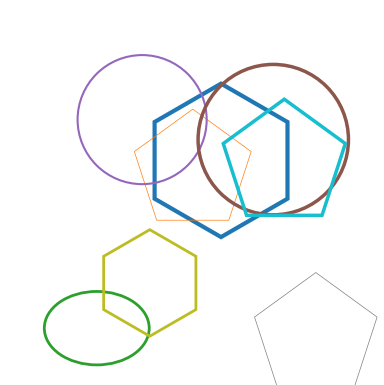[{"shape": "hexagon", "thickness": 3, "radius": 1.0, "center": [0.574, 0.584]}, {"shape": "pentagon", "thickness": 0.5, "radius": 0.8, "center": [0.501, 0.557]}, {"shape": "oval", "thickness": 2, "radius": 0.68, "center": [0.251, 0.148]}, {"shape": "circle", "thickness": 1.5, "radius": 0.84, "center": [0.369, 0.689]}, {"shape": "circle", "thickness": 2.5, "radius": 0.98, "center": [0.71, 0.637]}, {"shape": "pentagon", "thickness": 0.5, "radius": 0.84, "center": [0.82, 0.125]}, {"shape": "hexagon", "thickness": 2, "radius": 0.69, "center": [0.389, 0.265]}, {"shape": "pentagon", "thickness": 2.5, "radius": 0.83, "center": [0.738, 0.576]}]